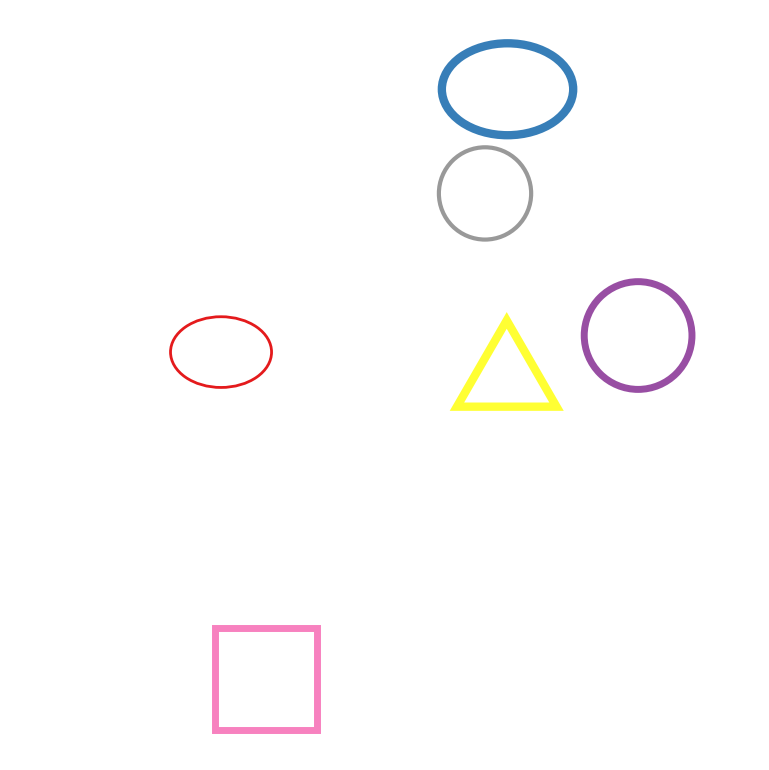[{"shape": "oval", "thickness": 1, "radius": 0.33, "center": [0.287, 0.543]}, {"shape": "oval", "thickness": 3, "radius": 0.43, "center": [0.659, 0.884]}, {"shape": "circle", "thickness": 2.5, "radius": 0.35, "center": [0.829, 0.564]}, {"shape": "triangle", "thickness": 3, "radius": 0.37, "center": [0.658, 0.509]}, {"shape": "square", "thickness": 2.5, "radius": 0.33, "center": [0.345, 0.118]}, {"shape": "circle", "thickness": 1.5, "radius": 0.3, "center": [0.63, 0.749]}]